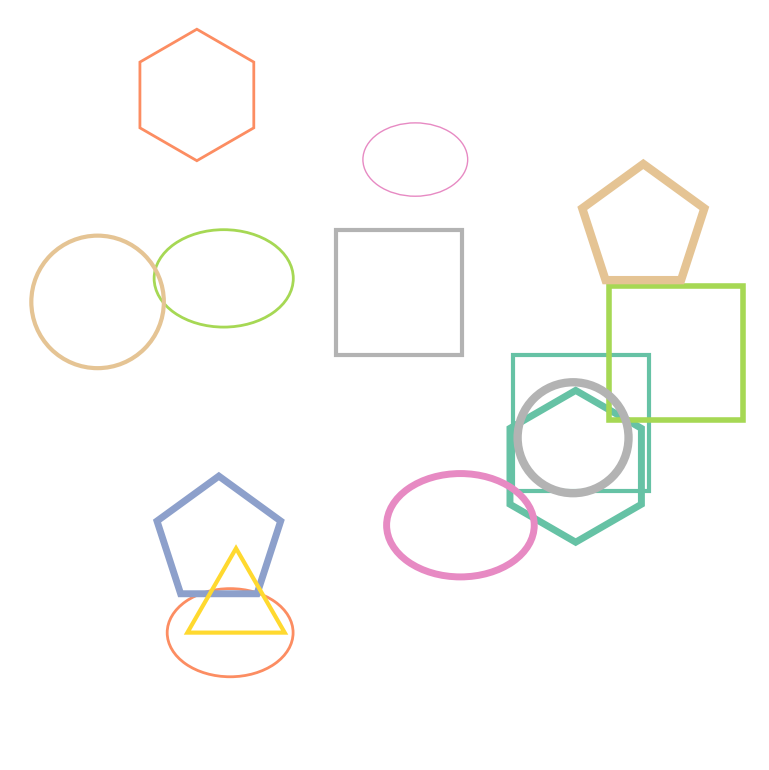[{"shape": "hexagon", "thickness": 2.5, "radius": 0.49, "center": [0.748, 0.394]}, {"shape": "square", "thickness": 1.5, "radius": 0.44, "center": [0.755, 0.451]}, {"shape": "oval", "thickness": 1, "radius": 0.41, "center": [0.299, 0.178]}, {"shape": "hexagon", "thickness": 1, "radius": 0.43, "center": [0.256, 0.877]}, {"shape": "pentagon", "thickness": 2.5, "radius": 0.42, "center": [0.284, 0.297]}, {"shape": "oval", "thickness": 0.5, "radius": 0.34, "center": [0.539, 0.793]}, {"shape": "oval", "thickness": 2.5, "radius": 0.48, "center": [0.598, 0.318]}, {"shape": "oval", "thickness": 1, "radius": 0.45, "center": [0.291, 0.638]}, {"shape": "square", "thickness": 2, "radius": 0.44, "center": [0.878, 0.542]}, {"shape": "triangle", "thickness": 1.5, "radius": 0.36, "center": [0.307, 0.215]}, {"shape": "pentagon", "thickness": 3, "radius": 0.42, "center": [0.835, 0.704]}, {"shape": "circle", "thickness": 1.5, "radius": 0.43, "center": [0.127, 0.608]}, {"shape": "circle", "thickness": 3, "radius": 0.36, "center": [0.744, 0.432]}, {"shape": "square", "thickness": 1.5, "radius": 0.41, "center": [0.518, 0.62]}]